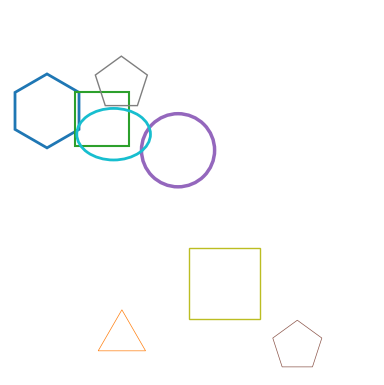[{"shape": "hexagon", "thickness": 2, "radius": 0.48, "center": [0.122, 0.712]}, {"shape": "triangle", "thickness": 0.5, "radius": 0.36, "center": [0.317, 0.124]}, {"shape": "square", "thickness": 1.5, "radius": 0.35, "center": [0.266, 0.691]}, {"shape": "circle", "thickness": 2.5, "radius": 0.47, "center": [0.462, 0.61]}, {"shape": "pentagon", "thickness": 0.5, "radius": 0.33, "center": [0.772, 0.101]}, {"shape": "pentagon", "thickness": 1, "radius": 0.35, "center": [0.315, 0.783]}, {"shape": "square", "thickness": 1, "radius": 0.46, "center": [0.582, 0.263]}, {"shape": "oval", "thickness": 2, "radius": 0.48, "center": [0.295, 0.651]}]